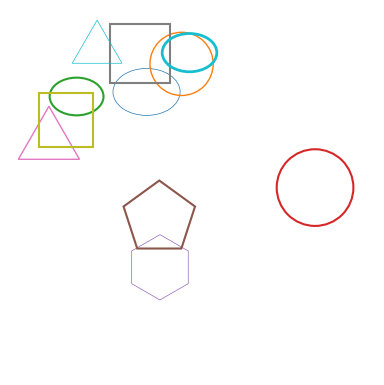[{"shape": "oval", "thickness": 0.5, "radius": 0.44, "center": [0.381, 0.761]}, {"shape": "circle", "thickness": 1, "radius": 0.41, "center": [0.472, 0.834]}, {"shape": "oval", "thickness": 1.5, "radius": 0.35, "center": [0.199, 0.749]}, {"shape": "circle", "thickness": 1.5, "radius": 0.5, "center": [0.818, 0.513]}, {"shape": "hexagon", "thickness": 0.5, "radius": 0.42, "center": [0.415, 0.306]}, {"shape": "pentagon", "thickness": 1.5, "radius": 0.49, "center": [0.414, 0.433]}, {"shape": "triangle", "thickness": 1, "radius": 0.46, "center": [0.127, 0.632]}, {"shape": "square", "thickness": 1.5, "radius": 0.39, "center": [0.363, 0.861]}, {"shape": "square", "thickness": 1.5, "radius": 0.35, "center": [0.172, 0.688]}, {"shape": "triangle", "thickness": 0.5, "radius": 0.37, "center": [0.252, 0.873]}, {"shape": "oval", "thickness": 2, "radius": 0.35, "center": [0.492, 0.863]}]